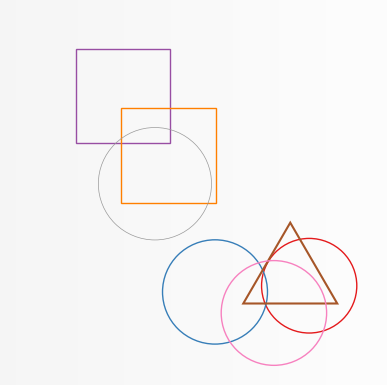[{"shape": "circle", "thickness": 1, "radius": 0.61, "center": [0.798, 0.258]}, {"shape": "circle", "thickness": 1, "radius": 0.68, "center": [0.555, 0.242]}, {"shape": "square", "thickness": 1, "radius": 0.61, "center": [0.317, 0.751]}, {"shape": "square", "thickness": 1, "radius": 0.61, "center": [0.436, 0.597]}, {"shape": "triangle", "thickness": 1.5, "radius": 0.7, "center": [0.749, 0.282]}, {"shape": "circle", "thickness": 1, "radius": 0.68, "center": [0.707, 0.187]}, {"shape": "circle", "thickness": 0.5, "radius": 0.73, "center": [0.4, 0.523]}]